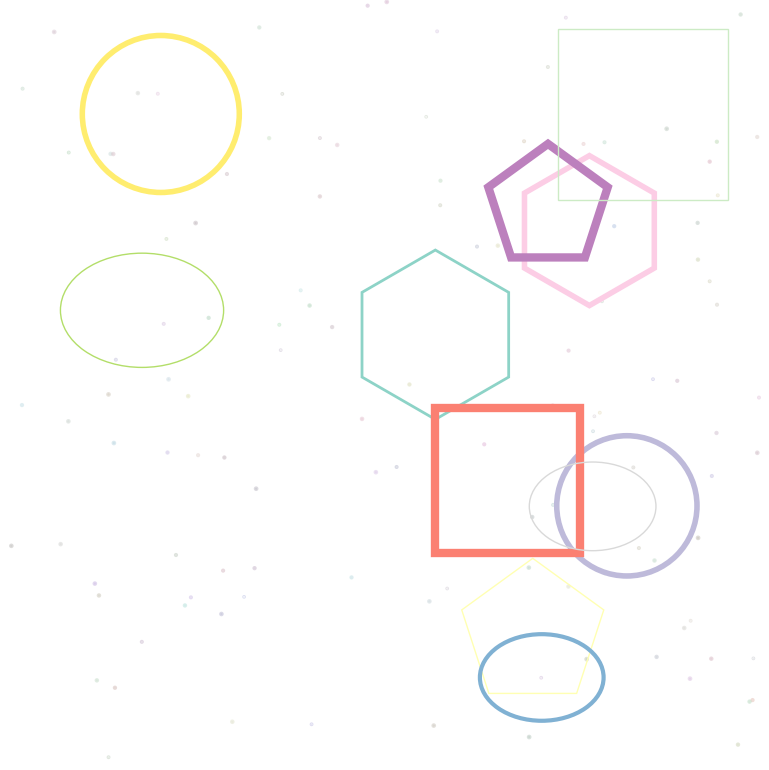[{"shape": "hexagon", "thickness": 1, "radius": 0.55, "center": [0.565, 0.565]}, {"shape": "pentagon", "thickness": 0.5, "radius": 0.48, "center": [0.692, 0.178]}, {"shape": "circle", "thickness": 2, "radius": 0.46, "center": [0.814, 0.343]}, {"shape": "square", "thickness": 3, "radius": 0.47, "center": [0.659, 0.376]}, {"shape": "oval", "thickness": 1.5, "radius": 0.4, "center": [0.704, 0.12]}, {"shape": "oval", "thickness": 0.5, "radius": 0.53, "center": [0.184, 0.597]}, {"shape": "hexagon", "thickness": 2, "radius": 0.49, "center": [0.765, 0.701]}, {"shape": "oval", "thickness": 0.5, "radius": 0.41, "center": [0.77, 0.342]}, {"shape": "pentagon", "thickness": 3, "radius": 0.41, "center": [0.712, 0.732]}, {"shape": "square", "thickness": 0.5, "radius": 0.55, "center": [0.835, 0.852]}, {"shape": "circle", "thickness": 2, "radius": 0.51, "center": [0.209, 0.852]}]